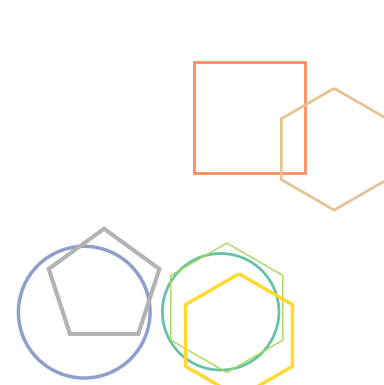[{"shape": "circle", "thickness": 2, "radius": 0.76, "center": [0.573, 0.19]}, {"shape": "square", "thickness": 2, "radius": 0.72, "center": [0.648, 0.695]}, {"shape": "circle", "thickness": 2.5, "radius": 0.86, "center": [0.219, 0.189]}, {"shape": "hexagon", "thickness": 1, "radius": 0.84, "center": [0.589, 0.201]}, {"shape": "hexagon", "thickness": 2.5, "radius": 0.8, "center": [0.621, 0.129]}, {"shape": "hexagon", "thickness": 2, "radius": 0.79, "center": [0.868, 0.612]}, {"shape": "pentagon", "thickness": 3, "radius": 0.76, "center": [0.27, 0.255]}]